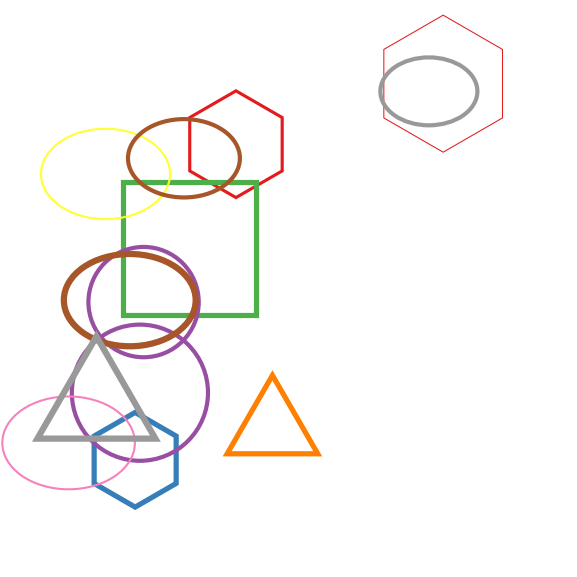[{"shape": "hexagon", "thickness": 0.5, "radius": 0.59, "center": [0.767, 0.854]}, {"shape": "hexagon", "thickness": 1.5, "radius": 0.46, "center": [0.409, 0.749]}, {"shape": "hexagon", "thickness": 2.5, "radius": 0.41, "center": [0.234, 0.203]}, {"shape": "square", "thickness": 2.5, "radius": 0.57, "center": [0.328, 0.568]}, {"shape": "circle", "thickness": 2, "radius": 0.59, "center": [0.242, 0.319]}, {"shape": "circle", "thickness": 2, "radius": 0.48, "center": [0.249, 0.476]}, {"shape": "triangle", "thickness": 2.5, "radius": 0.45, "center": [0.472, 0.259]}, {"shape": "oval", "thickness": 1, "radius": 0.56, "center": [0.183, 0.698]}, {"shape": "oval", "thickness": 3, "radius": 0.57, "center": [0.225, 0.479]}, {"shape": "oval", "thickness": 2, "radius": 0.48, "center": [0.319, 0.725]}, {"shape": "oval", "thickness": 1, "radius": 0.57, "center": [0.119, 0.232]}, {"shape": "triangle", "thickness": 3, "radius": 0.59, "center": [0.167, 0.299]}, {"shape": "oval", "thickness": 2, "radius": 0.42, "center": [0.743, 0.841]}]